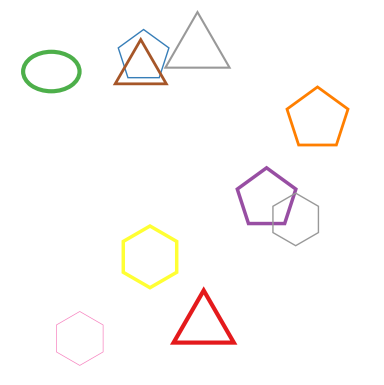[{"shape": "triangle", "thickness": 3, "radius": 0.45, "center": [0.529, 0.155]}, {"shape": "pentagon", "thickness": 1, "radius": 0.35, "center": [0.373, 0.854]}, {"shape": "oval", "thickness": 3, "radius": 0.37, "center": [0.133, 0.814]}, {"shape": "pentagon", "thickness": 2.5, "radius": 0.4, "center": [0.692, 0.484]}, {"shape": "pentagon", "thickness": 2, "radius": 0.42, "center": [0.825, 0.691]}, {"shape": "hexagon", "thickness": 2.5, "radius": 0.4, "center": [0.39, 0.333]}, {"shape": "triangle", "thickness": 2, "radius": 0.38, "center": [0.366, 0.821]}, {"shape": "hexagon", "thickness": 0.5, "radius": 0.35, "center": [0.207, 0.121]}, {"shape": "hexagon", "thickness": 1, "radius": 0.34, "center": [0.768, 0.43]}, {"shape": "triangle", "thickness": 1.5, "radius": 0.48, "center": [0.513, 0.872]}]